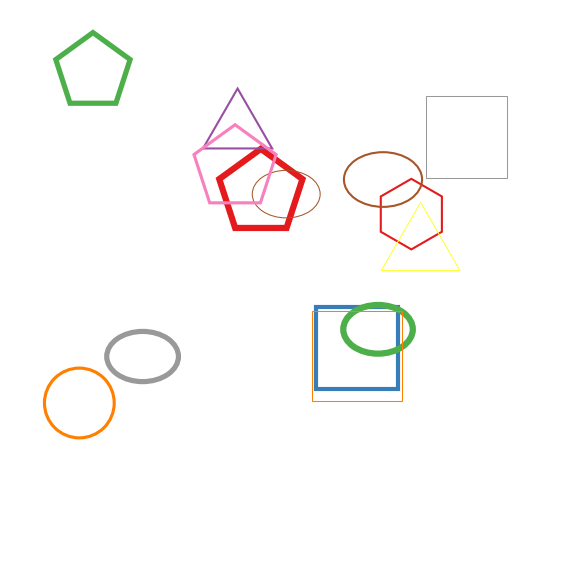[{"shape": "pentagon", "thickness": 3, "radius": 0.38, "center": [0.452, 0.666]}, {"shape": "hexagon", "thickness": 1, "radius": 0.31, "center": [0.712, 0.628]}, {"shape": "square", "thickness": 2, "radius": 0.35, "center": [0.618, 0.396]}, {"shape": "oval", "thickness": 3, "radius": 0.3, "center": [0.655, 0.429]}, {"shape": "pentagon", "thickness": 2.5, "radius": 0.34, "center": [0.161, 0.875]}, {"shape": "triangle", "thickness": 1, "radius": 0.35, "center": [0.411, 0.777]}, {"shape": "square", "thickness": 0.5, "radius": 0.39, "center": [0.618, 0.383]}, {"shape": "circle", "thickness": 1.5, "radius": 0.3, "center": [0.137, 0.301]}, {"shape": "triangle", "thickness": 0.5, "radius": 0.39, "center": [0.728, 0.57]}, {"shape": "oval", "thickness": 1, "radius": 0.34, "center": [0.663, 0.688]}, {"shape": "oval", "thickness": 0.5, "radius": 0.29, "center": [0.496, 0.663]}, {"shape": "pentagon", "thickness": 1.5, "radius": 0.37, "center": [0.407, 0.708]}, {"shape": "square", "thickness": 0.5, "radius": 0.35, "center": [0.808, 0.762]}, {"shape": "oval", "thickness": 2.5, "radius": 0.31, "center": [0.247, 0.382]}]